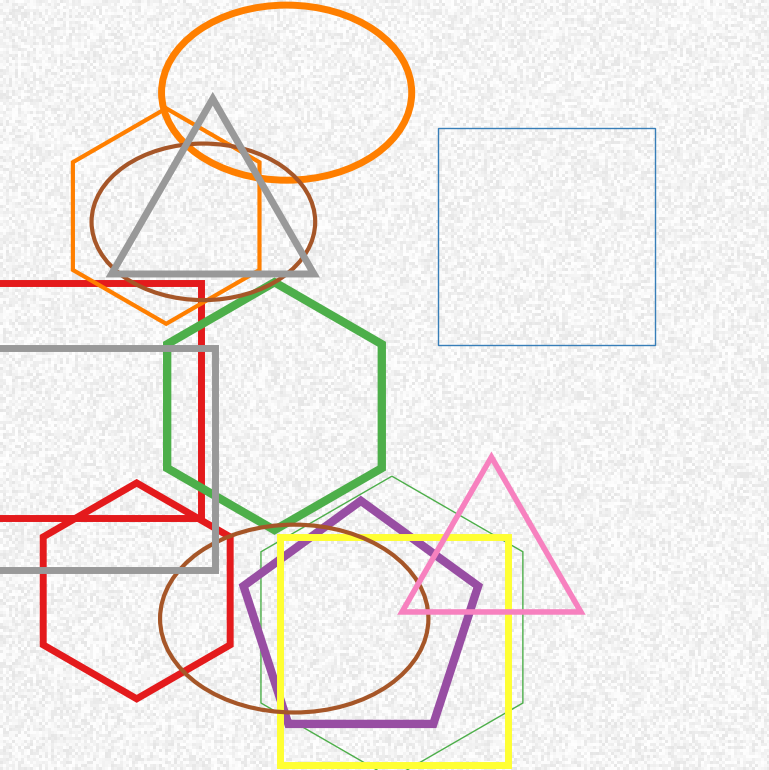[{"shape": "hexagon", "thickness": 2.5, "radius": 0.7, "center": [0.178, 0.233]}, {"shape": "square", "thickness": 2.5, "radius": 0.76, "center": [0.109, 0.48]}, {"shape": "square", "thickness": 0.5, "radius": 0.71, "center": [0.71, 0.693]}, {"shape": "hexagon", "thickness": 0.5, "radius": 0.98, "center": [0.509, 0.185]}, {"shape": "hexagon", "thickness": 3, "radius": 0.8, "center": [0.356, 0.473]}, {"shape": "pentagon", "thickness": 3, "radius": 0.8, "center": [0.469, 0.189]}, {"shape": "hexagon", "thickness": 1.5, "radius": 0.7, "center": [0.216, 0.719]}, {"shape": "oval", "thickness": 2.5, "radius": 0.81, "center": [0.372, 0.88]}, {"shape": "square", "thickness": 2.5, "radius": 0.74, "center": [0.512, 0.155]}, {"shape": "oval", "thickness": 1.5, "radius": 0.73, "center": [0.264, 0.712]}, {"shape": "oval", "thickness": 1.5, "radius": 0.87, "center": [0.382, 0.197]}, {"shape": "triangle", "thickness": 2, "radius": 0.67, "center": [0.638, 0.272]}, {"shape": "triangle", "thickness": 2.5, "radius": 0.76, "center": [0.276, 0.72]}, {"shape": "square", "thickness": 2.5, "radius": 0.72, "center": [0.135, 0.404]}]